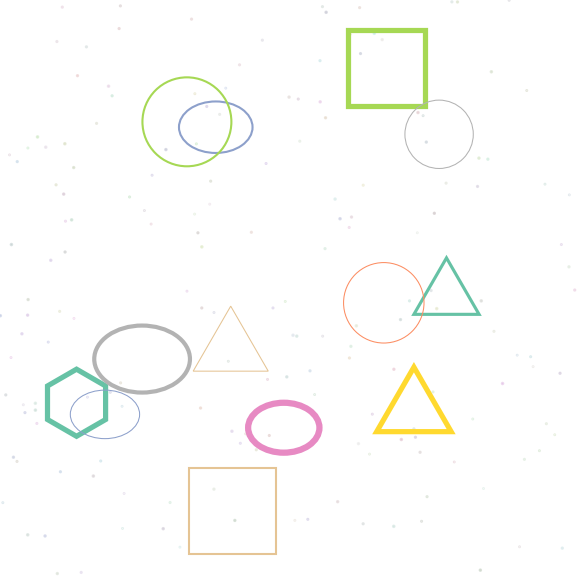[{"shape": "hexagon", "thickness": 2.5, "radius": 0.29, "center": [0.133, 0.302]}, {"shape": "triangle", "thickness": 1.5, "radius": 0.33, "center": [0.773, 0.487]}, {"shape": "circle", "thickness": 0.5, "radius": 0.35, "center": [0.665, 0.475]}, {"shape": "oval", "thickness": 0.5, "radius": 0.3, "center": [0.182, 0.282]}, {"shape": "oval", "thickness": 1, "radius": 0.32, "center": [0.374, 0.779]}, {"shape": "oval", "thickness": 3, "radius": 0.31, "center": [0.491, 0.259]}, {"shape": "square", "thickness": 2.5, "radius": 0.33, "center": [0.67, 0.881]}, {"shape": "circle", "thickness": 1, "radius": 0.39, "center": [0.324, 0.788]}, {"shape": "triangle", "thickness": 2.5, "radius": 0.37, "center": [0.717, 0.289]}, {"shape": "triangle", "thickness": 0.5, "radius": 0.38, "center": [0.399, 0.394]}, {"shape": "square", "thickness": 1, "radius": 0.37, "center": [0.403, 0.114]}, {"shape": "circle", "thickness": 0.5, "radius": 0.3, "center": [0.76, 0.767]}, {"shape": "oval", "thickness": 2, "radius": 0.41, "center": [0.246, 0.377]}]